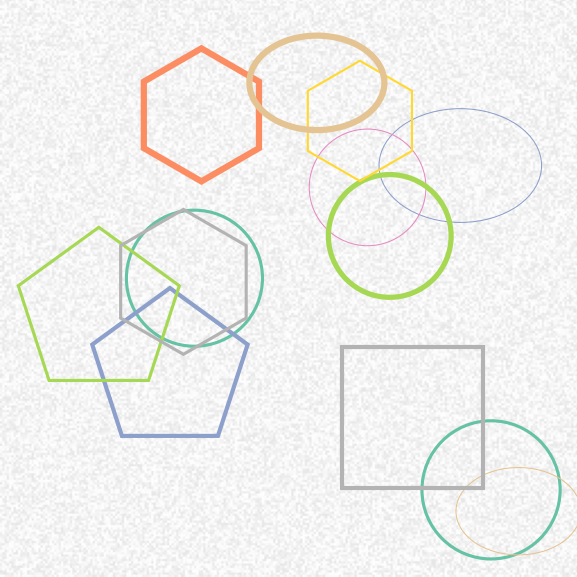[{"shape": "circle", "thickness": 1.5, "radius": 0.59, "center": [0.337, 0.517]}, {"shape": "circle", "thickness": 1.5, "radius": 0.6, "center": [0.85, 0.151]}, {"shape": "hexagon", "thickness": 3, "radius": 0.58, "center": [0.349, 0.8]}, {"shape": "oval", "thickness": 0.5, "radius": 0.7, "center": [0.797, 0.712]}, {"shape": "pentagon", "thickness": 2, "radius": 0.71, "center": [0.294, 0.359]}, {"shape": "circle", "thickness": 0.5, "radius": 0.51, "center": [0.636, 0.675]}, {"shape": "pentagon", "thickness": 1.5, "radius": 0.73, "center": [0.171, 0.459]}, {"shape": "circle", "thickness": 2.5, "radius": 0.53, "center": [0.675, 0.591]}, {"shape": "hexagon", "thickness": 1, "radius": 0.52, "center": [0.623, 0.79]}, {"shape": "oval", "thickness": 3, "radius": 0.58, "center": [0.549, 0.856]}, {"shape": "oval", "thickness": 0.5, "radius": 0.54, "center": [0.898, 0.114]}, {"shape": "hexagon", "thickness": 1.5, "radius": 0.63, "center": [0.318, 0.511]}, {"shape": "square", "thickness": 2, "radius": 0.61, "center": [0.714, 0.277]}]